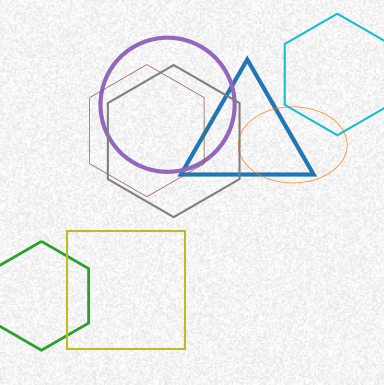[{"shape": "triangle", "thickness": 3, "radius": 1.0, "center": [0.642, 0.646]}, {"shape": "oval", "thickness": 0.5, "radius": 0.71, "center": [0.761, 0.624]}, {"shape": "hexagon", "thickness": 2, "radius": 0.71, "center": [0.108, 0.232]}, {"shape": "circle", "thickness": 3, "radius": 0.87, "center": [0.435, 0.728]}, {"shape": "hexagon", "thickness": 0.5, "radius": 0.86, "center": [0.382, 0.661]}, {"shape": "hexagon", "thickness": 1.5, "radius": 0.99, "center": [0.451, 0.634]}, {"shape": "square", "thickness": 1.5, "radius": 0.76, "center": [0.328, 0.246]}, {"shape": "hexagon", "thickness": 1.5, "radius": 0.79, "center": [0.876, 0.807]}]